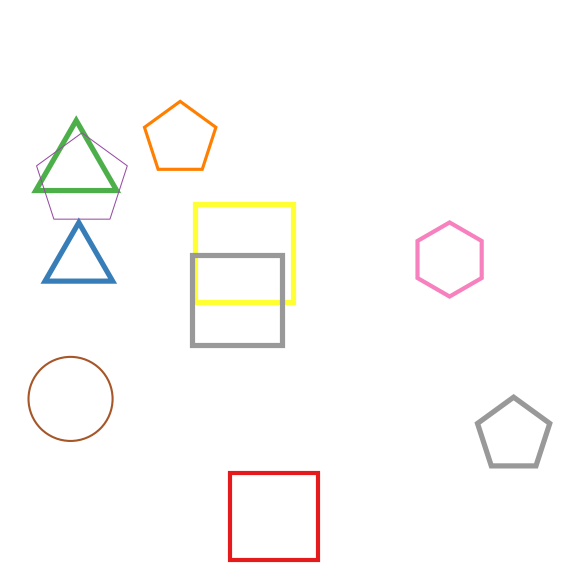[{"shape": "square", "thickness": 2, "radius": 0.38, "center": [0.474, 0.105]}, {"shape": "triangle", "thickness": 2.5, "radius": 0.34, "center": [0.136, 0.546]}, {"shape": "triangle", "thickness": 2.5, "radius": 0.4, "center": [0.132, 0.71]}, {"shape": "pentagon", "thickness": 0.5, "radius": 0.41, "center": [0.142, 0.686]}, {"shape": "pentagon", "thickness": 1.5, "radius": 0.33, "center": [0.312, 0.759]}, {"shape": "square", "thickness": 2.5, "radius": 0.42, "center": [0.422, 0.561]}, {"shape": "circle", "thickness": 1, "radius": 0.36, "center": [0.122, 0.308]}, {"shape": "hexagon", "thickness": 2, "radius": 0.32, "center": [0.779, 0.55]}, {"shape": "pentagon", "thickness": 2.5, "radius": 0.33, "center": [0.889, 0.246]}, {"shape": "square", "thickness": 2.5, "radius": 0.39, "center": [0.41, 0.479]}]